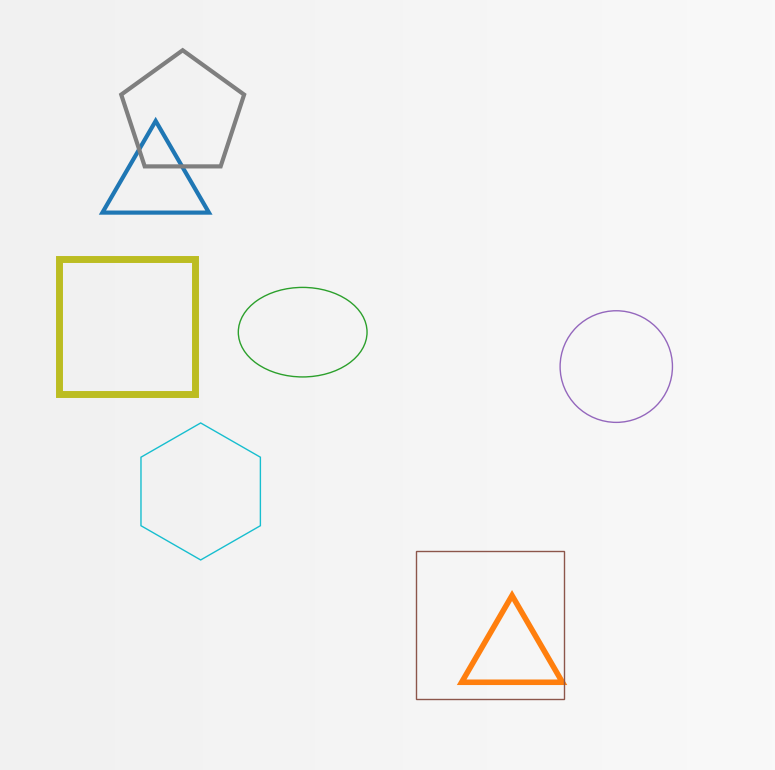[{"shape": "triangle", "thickness": 1.5, "radius": 0.4, "center": [0.201, 0.764]}, {"shape": "triangle", "thickness": 2, "radius": 0.38, "center": [0.661, 0.151]}, {"shape": "oval", "thickness": 0.5, "radius": 0.42, "center": [0.391, 0.569]}, {"shape": "circle", "thickness": 0.5, "radius": 0.36, "center": [0.795, 0.524]}, {"shape": "square", "thickness": 0.5, "radius": 0.48, "center": [0.632, 0.188]}, {"shape": "pentagon", "thickness": 1.5, "radius": 0.42, "center": [0.236, 0.851]}, {"shape": "square", "thickness": 2.5, "radius": 0.44, "center": [0.163, 0.576]}, {"shape": "hexagon", "thickness": 0.5, "radius": 0.44, "center": [0.259, 0.362]}]